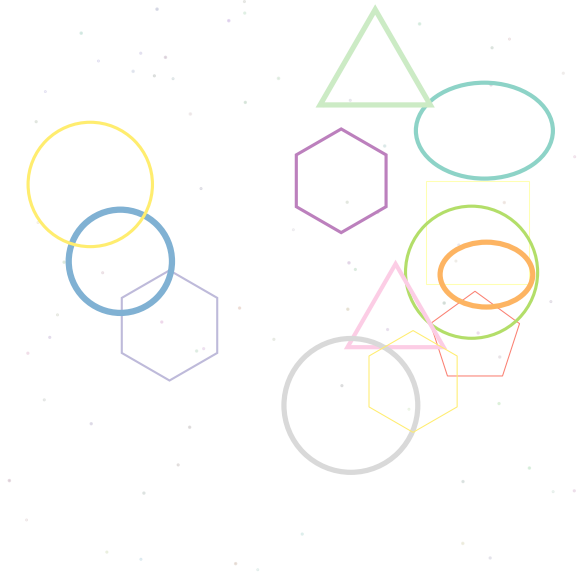[{"shape": "oval", "thickness": 2, "radius": 0.59, "center": [0.839, 0.773]}, {"shape": "square", "thickness": 0.5, "radius": 0.45, "center": [0.826, 0.596]}, {"shape": "hexagon", "thickness": 1, "radius": 0.48, "center": [0.294, 0.436]}, {"shape": "pentagon", "thickness": 0.5, "radius": 0.41, "center": [0.823, 0.414]}, {"shape": "circle", "thickness": 3, "radius": 0.45, "center": [0.208, 0.547]}, {"shape": "oval", "thickness": 2.5, "radius": 0.4, "center": [0.842, 0.524]}, {"shape": "circle", "thickness": 1.5, "radius": 0.57, "center": [0.817, 0.528]}, {"shape": "triangle", "thickness": 2, "radius": 0.48, "center": [0.685, 0.446]}, {"shape": "circle", "thickness": 2.5, "radius": 0.58, "center": [0.608, 0.297]}, {"shape": "hexagon", "thickness": 1.5, "radius": 0.45, "center": [0.591, 0.686]}, {"shape": "triangle", "thickness": 2.5, "radius": 0.55, "center": [0.65, 0.873]}, {"shape": "circle", "thickness": 1.5, "radius": 0.54, "center": [0.156, 0.68]}, {"shape": "hexagon", "thickness": 0.5, "radius": 0.44, "center": [0.715, 0.339]}]